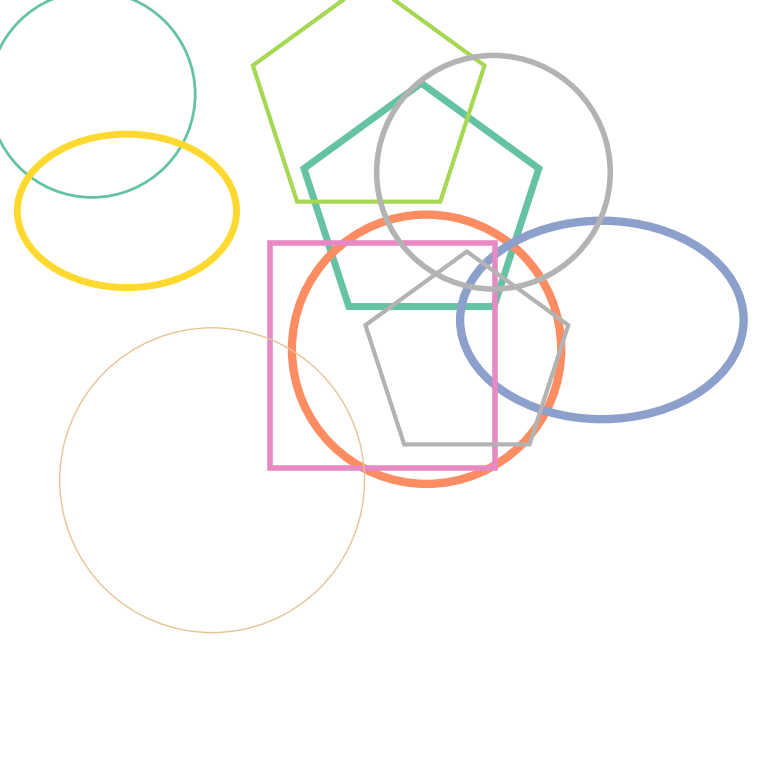[{"shape": "pentagon", "thickness": 2.5, "radius": 0.8, "center": [0.547, 0.732]}, {"shape": "circle", "thickness": 1, "radius": 0.67, "center": [0.12, 0.878]}, {"shape": "circle", "thickness": 3, "radius": 0.87, "center": [0.554, 0.546]}, {"shape": "oval", "thickness": 3, "radius": 0.92, "center": [0.782, 0.584]}, {"shape": "square", "thickness": 2, "radius": 0.73, "center": [0.497, 0.539]}, {"shape": "pentagon", "thickness": 1.5, "radius": 0.79, "center": [0.479, 0.866]}, {"shape": "oval", "thickness": 2.5, "radius": 0.71, "center": [0.165, 0.726]}, {"shape": "circle", "thickness": 0.5, "radius": 0.99, "center": [0.275, 0.376]}, {"shape": "circle", "thickness": 2, "radius": 0.76, "center": [0.641, 0.776]}, {"shape": "pentagon", "thickness": 1.5, "radius": 0.69, "center": [0.606, 0.535]}]